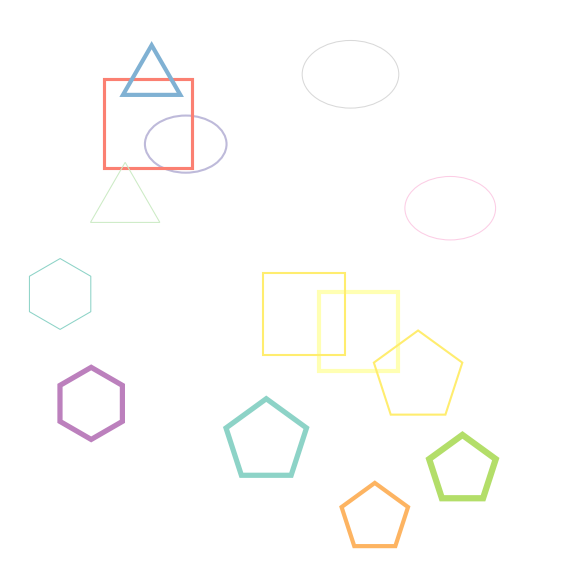[{"shape": "hexagon", "thickness": 0.5, "radius": 0.31, "center": [0.104, 0.49]}, {"shape": "pentagon", "thickness": 2.5, "radius": 0.37, "center": [0.461, 0.235]}, {"shape": "square", "thickness": 2, "radius": 0.34, "center": [0.621, 0.425]}, {"shape": "oval", "thickness": 1, "radius": 0.35, "center": [0.322, 0.75]}, {"shape": "square", "thickness": 1.5, "radius": 0.38, "center": [0.256, 0.785]}, {"shape": "triangle", "thickness": 2, "radius": 0.29, "center": [0.263, 0.864]}, {"shape": "pentagon", "thickness": 2, "radius": 0.3, "center": [0.649, 0.102]}, {"shape": "pentagon", "thickness": 3, "radius": 0.3, "center": [0.801, 0.185]}, {"shape": "oval", "thickness": 0.5, "radius": 0.39, "center": [0.78, 0.639]}, {"shape": "oval", "thickness": 0.5, "radius": 0.42, "center": [0.607, 0.871]}, {"shape": "hexagon", "thickness": 2.5, "radius": 0.31, "center": [0.158, 0.301]}, {"shape": "triangle", "thickness": 0.5, "radius": 0.35, "center": [0.217, 0.649]}, {"shape": "pentagon", "thickness": 1, "radius": 0.4, "center": [0.724, 0.346]}, {"shape": "square", "thickness": 1, "radius": 0.35, "center": [0.527, 0.456]}]